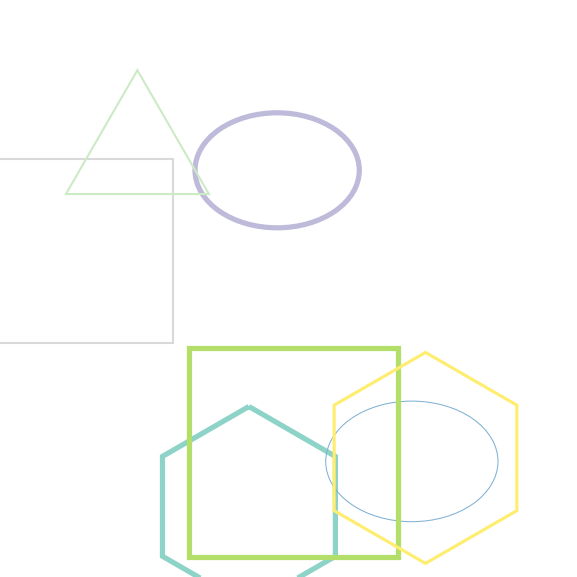[{"shape": "hexagon", "thickness": 2.5, "radius": 0.86, "center": [0.431, 0.122]}, {"shape": "oval", "thickness": 2.5, "radius": 0.71, "center": [0.48, 0.704]}, {"shape": "oval", "thickness": 0.5, "radius": 0.75, "center": [0.713, 0.2]}, {"shape": "square", "thickness": 2.5, "radius": 0.91, "center": [0.508, 0.216]}, {"shape": "square", "thickness": 1, "radius": 0.79, "center": [0.141, 0.565]}, {"shape": "triangle", "thickness": 1, "radius": 0.71, "center": [0.238, 0.735]}, {"shape": "hexagon", "thickness": 1.5, "radius": 0.91, "center": [0.737, 0.206]}]